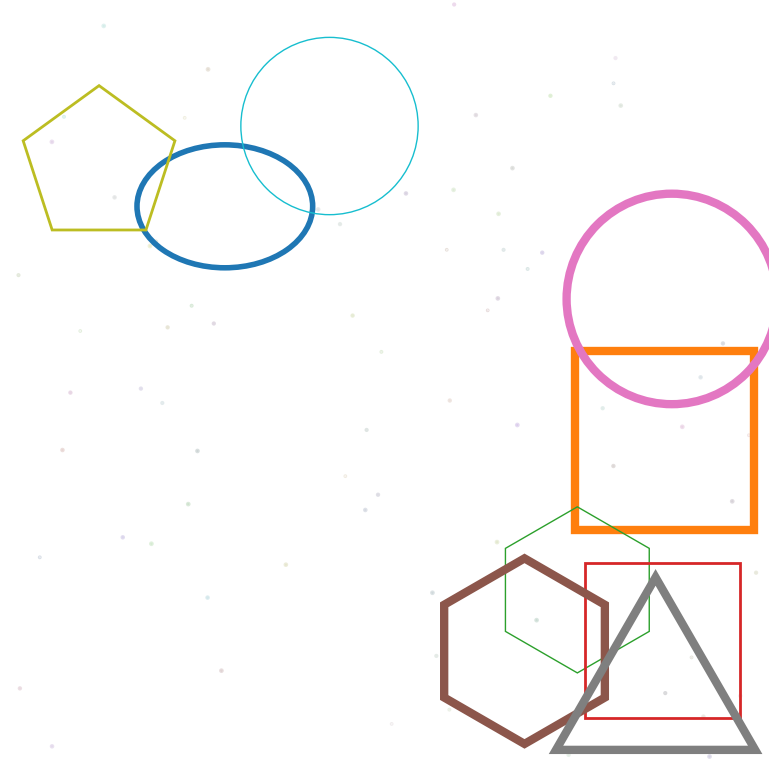[{"shape": "oval", "thickness": 2, "radius": 0.57, "center": [0.292, 0.732]}, {"shape": "square", "thickness": 3, "radius": 0.58, "center": [0.863, 0.428]}, {"shape": "hexagon", "thickness": 0.5, "radius": 0.54, "center": [0.75, 0.234]}, {"shape": "square", "thickness": 1, "radius": 0.5, "center": [0.86, 0.168]}, {"shape": "hexagon", "thickness": 3, "radius": 0.6, "center": [0.681, 0.154]}, {"shape": "circle", "thickness": 3, "radius": 0.68, "center": [0.873, 0.612]}, {"shape": "triangle", "thickness": 3, "radius": 0.75, "center": [0.851, 0.101]}, {"shape": "pentagon", "thickness": 1, "radius": 0.52, "center": [0.129, 0.785]}, {"shape": "circle", "thickness": 0.5, "radius": 0.58, "center": [0.428, 0.836]}]